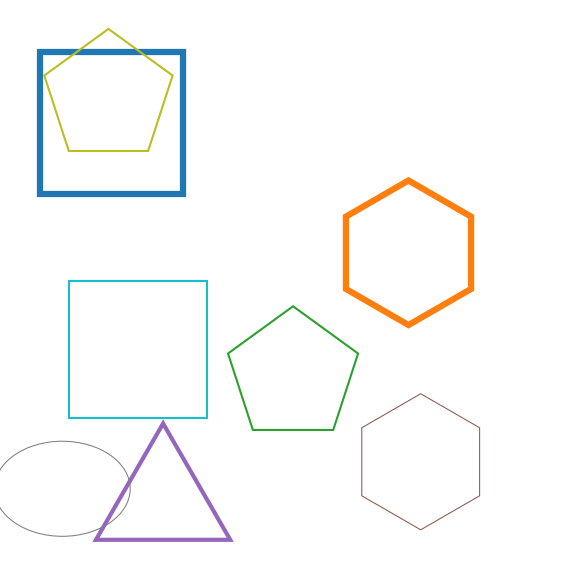[{"shape": "square", "thickness": 3, "radius": 0.62, "center": [0.193, 0.786]}, {"shape": "hexagon", "thickness": 3, "radius": 0.63, "center": [0.707, 0.561]}, {"shape": "pentagon", "thickness": 1, "radius": 0.59, "center": [0.507, 0.35]}, {"shape": "triangle", "thickness": 2, "radius": 0.67, "center": [0.282, 0.132]}, {"shape": "hexagon", "thickness": 0.5, "radius": 0.59, "center": [0.728, 0.2]}, {"shape": "oval", "thickness": 0.5, "radius": 0.59, "center": [0.108, 0.153]}, {"shape": "pentagon", "thickness": 1, "radius": 0.58, "center": [0.188, 0.832]}, {"shape": "square", "thickness": 1, "radius": 0.59, "center": [0.239, 0.394]}]